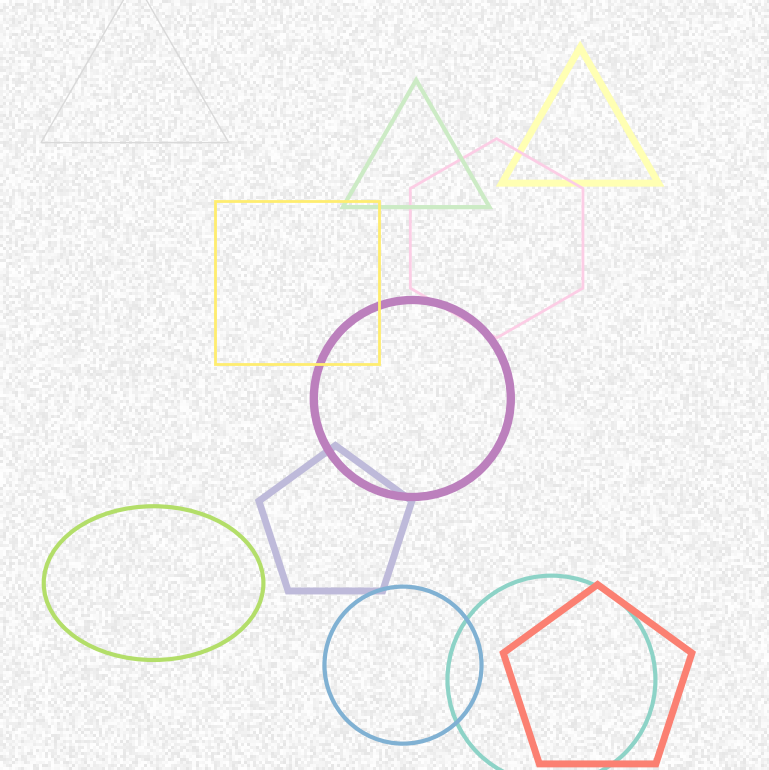[{"shape": "circle", "thickness": 1.5, "radius": 0.68, "center": [0.716, 0.117]}, {"shape": "triangle", "thickness": 2.5, "radius": 0.59, "center": [0.753, 0.821]}, {"shape": "pentagon", "thickness": 2.5, "radius": 0.52, "center": [0.436, 0.317]}, {"shape": "pentagon", "thickness": 2.5, "radius": 0.64, "center": [0.776, 0.112]}, {"shape": "circle", "thickness": 1.5, "radius": 0.51, "center": [0.523, 0.136]}, {"shape": "oval", "thickness": 1.5, "radius": 0.71, "center": [0.199, 0.243]}, {"shape": "hexagon", "thickness": 1, "radius": 0.65, "center": [0.645, 0.69]}, {"shape": "triangle", "thickness": 0.5, "radius": 0.7, "center": [0.175, 0.885]}, {"shape": "circle", "thickness": 3, "radius": 0.64, "center": [0.535, 0.482]}, {"shape": "triangle", "thickness": 1.5, "radius": 0.55, "center": [0.54, 0.786]}, {"shape": "square", "thickness": 1, "radius": 0.53, "center": [0.386, 0.634]}]